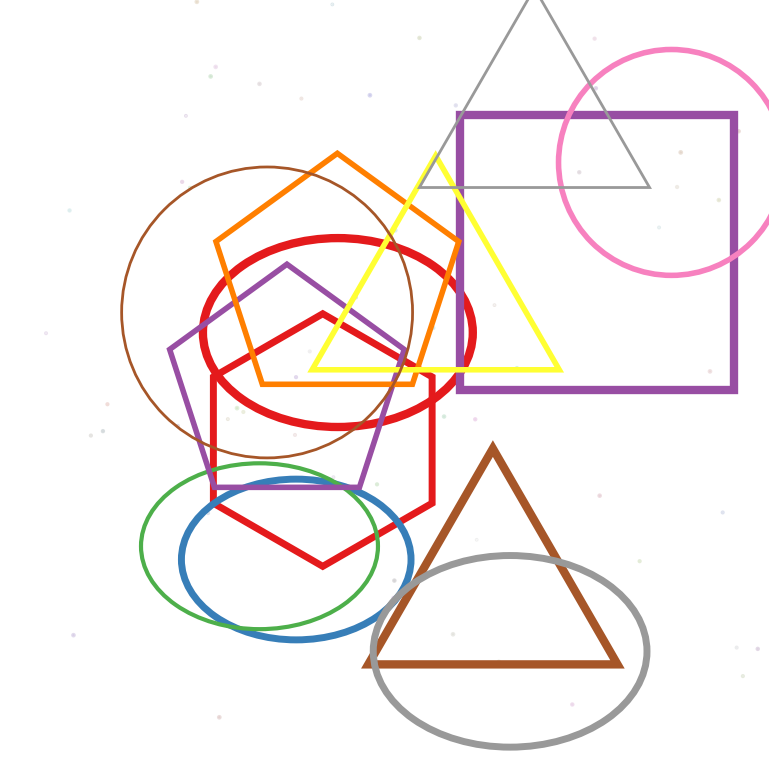[{"shape": "oval", "thickness": 3, "radius": 0.88, "center": [0.439, 0.568]}, {"shape": "hexagon", "thickness": 2.5, "radius": 0.82, "center": [0.419, 0.429]}, {"shape": "oval", "thickness": 2.5, "radius": 0.75, "center": [0.385, 0.273]}, {"shape": "oval", "thickness": 1.5, "radius": 0.77, "center": [0.337, 0.291]}, {"shape": "pentagon", "thickness": 2, "radius": 0.8, "center": [0.373, 0.497]}, {"shape": "square", "thickness": 3, "radius": 0.89, "center": [0.776, 0.672]}, {"shape": "pentagon", "thickness": 2, "radius": 0.83, "center": [0.438, 0.635]}, {"shape": "triangle", "thickness": 2, "radius": 0.93, "center": [0.566, 0.612]}, {"shape": "triangle", "thickness": 3, "radius": 0.93, "center": [0.64, 0.231]}, {"shape": "circle", "thickness": 1, "radius": 0.94, "center": [0.347, 0.594]}, {"shape": "circle", "thickness": 2, "radius": 0.73, "center": [0.872, 0.789]}, {"shape": "oval", "thickness": 2.5, "radius": 0.89, "center": [0.662, 0.154]}, {"shape": "triangle", "thickness": 1, "radius": 0.86, "center": [0.694, 0.843]}]